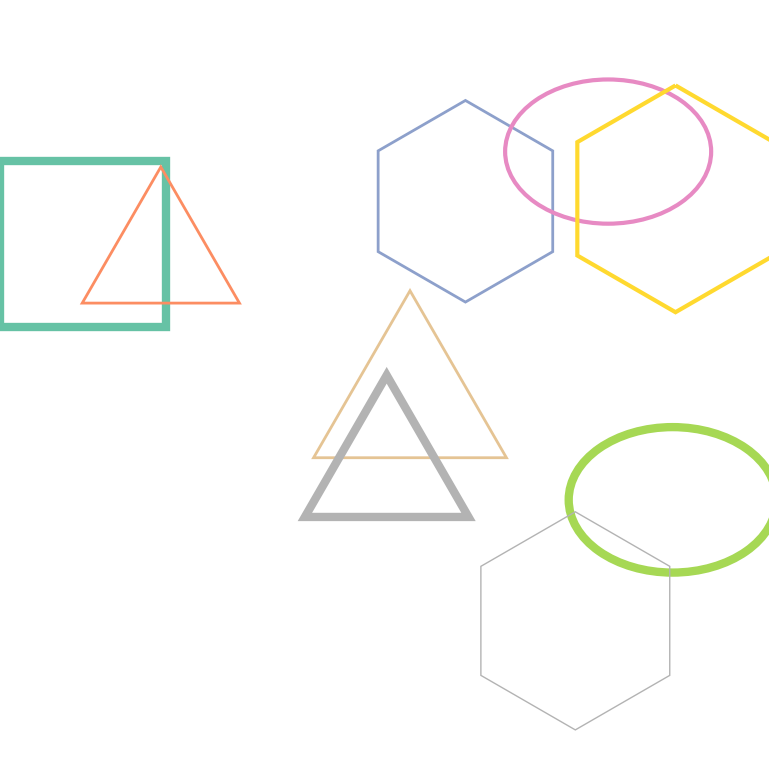[{"shape": "square", "thickness": 3, "radius": 0.54, "center": [0.108, 0.683]}, {"shape": "triangle", "thickness": 1, "radius": 0.59, "center": [0.209, 0.665]}, {"shape": "hexagon", "thickness": 1, "radius": 0.65, "center": [0.604, 0.739]}, {"shape": "oval", "thickness": 1.5, "radius": 0.67, "center": [0.79, 0.803]}, {"shape": "oval", "thickness": 3, "radius": 0.67, "center": [0.874, 0.351]}, {"shape": "hexagon", "thickness": 1.5, "radius": 0.74, "center": [0.877, 0.742]}, {"shape": "triangle", "thickness": 1, "radius": 0.72, "center": [0.532, 0.478]}, {"shape": "triangle", "thickness": 3, "radius": 0.61, "center": [0.502, 0.39]}, {"shape": "hexagon", "thickness": 0.5, "radius": 0.71, "center": [0.747, 0.194]}]